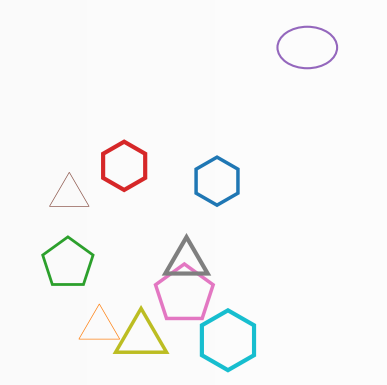[{"shape": "hexagon", "thickness": 2.5, "radius": 0.31, "center": [0.56, 0.529]}, {"shape": "triangle", "thickness": 0.5, "radius": 0.3, "center": [0.256, 0.15]}, {"shape": "pentagon", "thickness": 2, "radius": 0.34, "center": [0.175, 0.316]}, {"shape": "hexagon", "thickness": 3, "radius": 0.31, "center": [0.32, 0.569]}, {"shape": "oval", "thickness": 1.5, "radius": 0.38, "center": [0.793, 0.877]}, {"shape": "triangle", "thickness": 0.5, "radius": 0.3, "center": [0.179, 0.493]}, {"shape": "pentagon", "thickness": 2.5, "radius": 0.39, "center": [0.476, 0.236]}, {"shape": "triangle", "thickness": 3, "radius": 0.32, "center": [0.481, 0.321]}, {"shape": "triangle", "thickness": 2.5, "radius": 0.38, "center": [0.364, 0.123]}, {"shape": "hexagon", "thickness": 3, "radius": 0.39, "center": [0.588, 0.116]}]